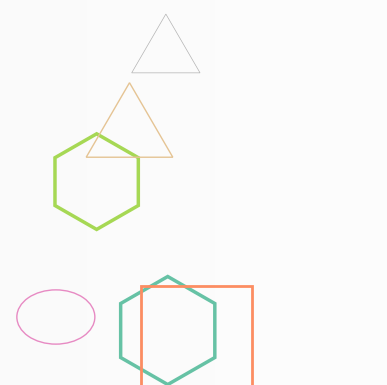[{"shape": "hexagon", "thickness": 2.5, "radius": 0.7, "center": [0.433, 0.141]}, {"shape": "square", "thickness": 2, "radius": 0.72, "center": [0.507, 0.112]}, {"shape": "oval", "thickness": 1, "radius": 0.5, "center": [0.144, 0.177]}, {"shape": "hexagon", "thickness": 2.5, "radius": 0.62, "center": [0.249, 0.528]}, {"shape": "triangle", "thickness": 1, "radius": 0.65, "center": [0.334, 0.656]}, {"shape": "triangle", "thickness": 0.5, "radius": 0.51, "center": [0.428, 0.862]}]